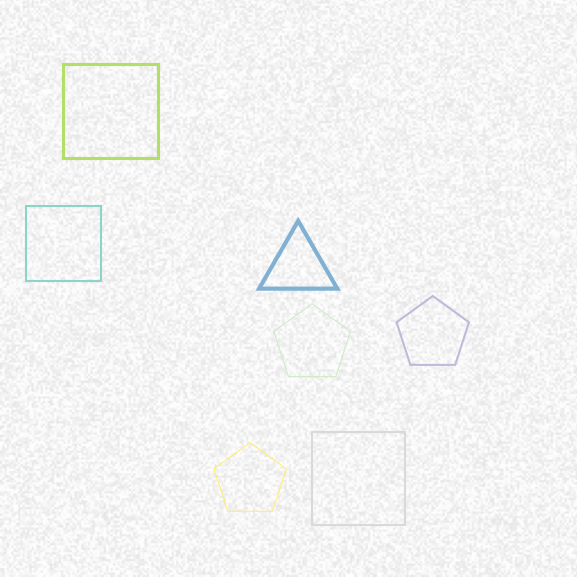[{"shape": "square", "thickness": 1, "radius": 0.33, "center": [0.109, 0.578]}, {"shape": "pentagon", "thickness": 1, "radius": 0.33, "center": [0.749, 0.421]}, {"shape": "triangle", "thickness": 2, "radius": 0.39, "center": [0.516, 0.538]}, {"shape": "square", "thickness": 1.5, "radius": 0.41, "center": [0.191, 0.807]}, {"shape": "square", "thickness": 1, "radius": 0.4, "center": [0.621, 0.17]}, {"shape": "pentagon", "thickness": 0.5, "radius": 0.35, "center": [0.54, 0.403]}, {"shape": "pentagon", "thickness": 0.5, "radius": 0.33, "center": [0.433, 0.167]}]